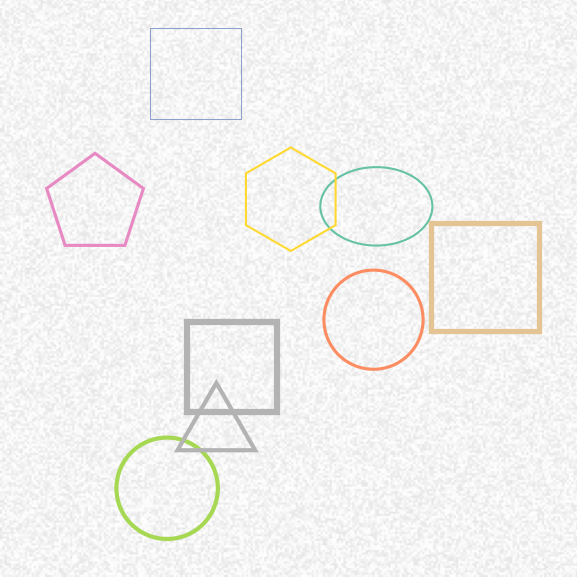[{"shape": "oval", "thickness": 1, "radius": 0.49, "center": [0.652, 0.642]}, {"shape": "circle", "thickness": 1.5, "radius": 0.43, "center": [0.647, 0.446]}, {"shape": "square", "thickness": 0.5, "radius": 0.39, "center": [0.338, 0.871]}, {"shape": "pentagon", "thickness": 1.5, "radius": 0.44, "center": [0.165, 0.646]}, {"shape": "circle", "thickness": 2, "radius": 0.44, "center": [0.289, 0.154]}, {"shape": "hexagon", "thickness": 1, "radius": 0.45, "center": [0.504, 0.654]}, {"shape": "square", "thickness": 2.5, "radius": 0.47, "center": [0.84, 0.519]}, {"shape": "triangle", "thickness": 2, "radius": 0.39, "center": [0.375, 0.258]}, {"shape": "square", "thickness": 3, "radius": 0.39, "center": [0.402, 0.363]}]